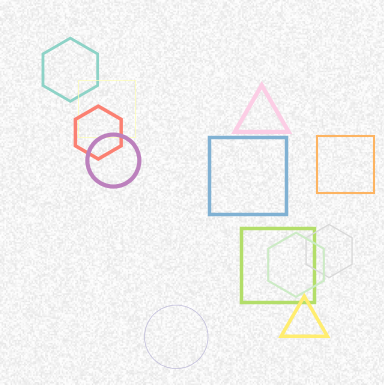[{"shape": "hexagon", "thickness": 2, "radius": 0.41, "center": [0.183, 0.819]}, {"shape": "square", "thickness": 0.5, "radius": 0.37, "center": [0.277, 0.718]}, {"shape": "circle", "thickness": 0.5, "radius": 0.41, "center": [0.458, 0.125]}, {"shape": "hexagon", "thickness": 2.5, "radius": 0.34, "center": [0.255, 0.656]}, {"shape": "square", "thickness": 2.5, "radius": 0.5, "center": [0.642, 0.545]}, {"shape": "square", "thickness": 1.5, "radius": 0.37, "center": [0.898, 0.573]}, {"shape": "square", "thickness": 2.5, "radius": 0.48, "center": [0.721, 0.311]}, {"shape": "triangle", "thickness": 3, "radius": 0.4, "center": [0.68, 0.698]}, {"shape": "hexagon", "thickness": 1, "radius": 0.34, "center": [0.855, 0.348]}, {"shape": "circle", "thickness": 3, "radius": 0.34, "center": [0.294, 0.583]}, {"shape": "hexagon", "thickness": 1.5, "radius": 0.42, "center": [0.769, 0.312]}, {"shape": "triangle", "thickness": 2.5, "radius": 0.35, "center": [0.79, 0.161]}]